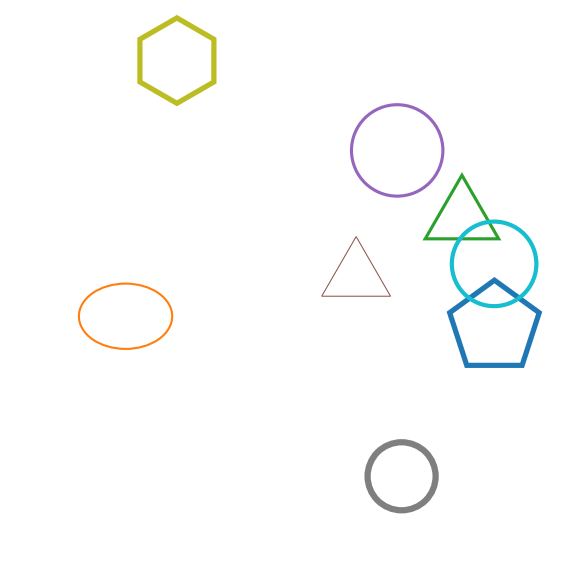[{"shape": "pentagon", "thickness": 2.5, "radius": 0.41, "center": [0.856, 0.432]}, {"shape": "oval", "thickness": 1, "radius": 0.4, "center": [0.217, 0.451]}, {"shape": "triangle", "thickness": 1.5, "radius": 0.37, "center": [0.8, 0.622]}, {"shape": "circle", "thickness": 1.5, "radius": 0.4, "center": [0.688, 0.739]}, {"shape": "triangle", "thickness": 0.5, "radius": 0.34, "center": [0.617, 0.521]}, {"shape": "circle", "thickness": 3, "radius": 0.29, "center": [0.695, 0.174]}, {"shape": "hexagon", "thickness": 2.5, "radius": 0.37, "center": [0.306, 0.894]}, {"shape": "circle", "thickness": 2, "radius": 0.37, "center": [0.856, 0.542]}]